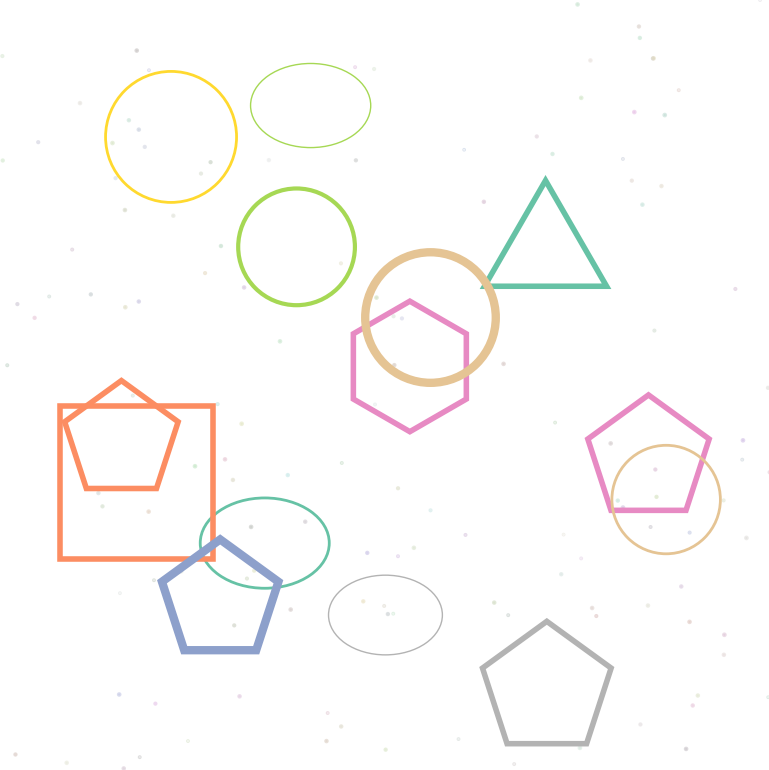[{"shape": "triangle", "thickness": 2, "radius": 0.46, "center": [0.708, 0.674]}, {"shape": "oval", "thickness": 1, "radius": 0.42, "center": [0.344, 0.295]}, {"shape": "pentagon", "thickness": 2, "radius": 0.39, "center": [0.158, 0.428]}, {"shape": "square", "thickness": 2, "radius": 0.5, "center": [0.177, 0.373]}, {"shape": "pentagon", "thickness": 3, "radius": 0.4, "center": [0.286, 0.22]}, {"shape": "pentagon", "thickness": 2, "radius": 0.41, "center": [0.842, 0.404]}, {"shape": "hexagon", "thickness": 2, "radius": 0.42, "center": [0.532, 0.524]}, {"shape": "circle", "thickness": 1.5, "radius": 0.38, "center": [0.385, 0.679]}, {"shape": "oval", "thickness": 0.5, "radius": 0.39, "center": [0.403, 0.863]}, {"shape": "circle", "thickness": 1, "radius": 0.43, "center": [0.222, 0.822]}, {"shape": "circle", "thickness": 1, "radius": 0.35, "center": [0.865, 0.351]}, {"shape": "circle", "thickness": 3, "radius": 0.42, "center": [0.559, 0.588]}, {"shape": "pentagon", "thickness": 2, "radius": 0.44, "center": [0.71, 0.105]}, {"shape": "oval", "thickness": 0.5, "radius": 0.37, "center": [0.501, 0.201]}]